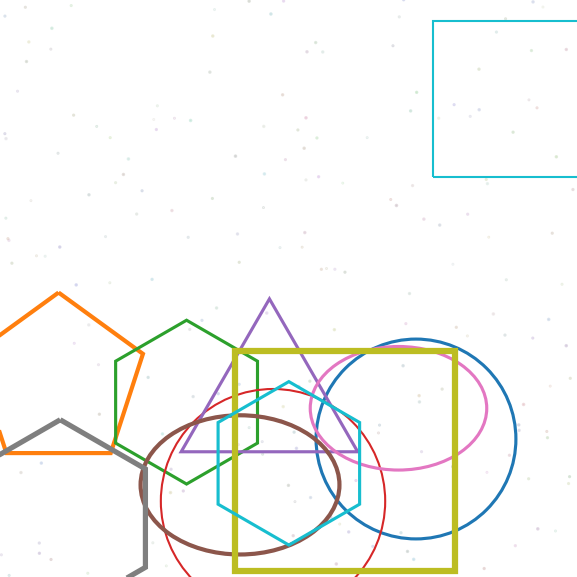[{"shape": "circle", "thickness": 1.5, "radius": 0.87, "center": [0.72, 0.239]}, {"shape": "pentagon", "thickness": 2, "radius": 0.77, "center": [0.101, 0.339]}, {"shape": "hexagon", "thickness": 1.5, "radius": 0.71, "center": [0.323, 0.303]}, {"shape": "circle", "thickness": 1, "radius": 0.97, "center": [0.473, 0.131]}, {"shape": "triangle", "thickness": 1.5, "radius": 0.88, "center": [0.467, 0.305]}, {"shape": "oval", "thickness": 2, "radius": 0.86, "center": [0.416, 0.16]}, {"shape": "oval", "thickness": 1.5, "radius": 0.76, "center": [0.69, 0.292]}, {"shape": "hexagon", "thickness": 2.5, "radius": 0.85, "center": [0.104, 0.102]}, {"shape": "square", "thickness": 3, "radius": 0.95, "center": [0.598, 0.201]}, {"shape": "hexagon", "thickness": 1.5, "radius": 0.71, "center": [0.5, 0.197]}, {"shape": "square", "thickness": 1, "radius": 0.67, "center": [0.884, 0.827]}]